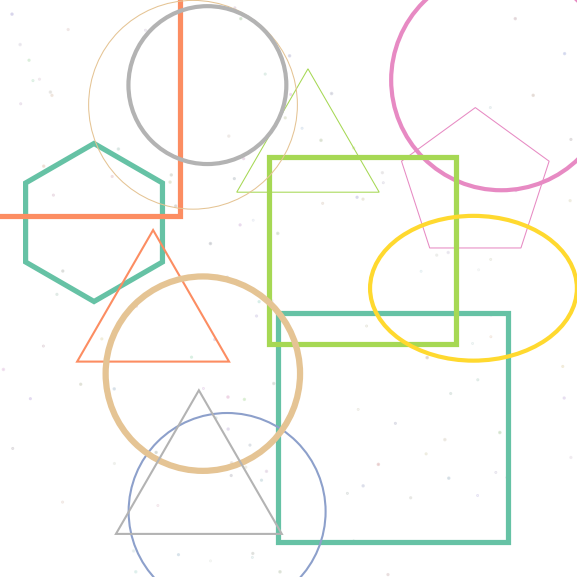[{"shape": "square", "thickness": 2.5, "radius": 0.99, "center": [0.681, 0.259]}, {"shape": "hexagon", "thickness": 2.5, "radius": 0.68, "center": [0.163, 0.614]}, {"shape": "triangle", "thickness": 1, "radius": 0.76, "center": [0.265, 0.449]}, {"shape": "square", "thickness": 2.5, "radius": 0.97, "center": [0.118, 0.819]}, {"shape": "circle", "thickness": 1, "radius": 0.85, "center": [0.393, 0.113]}, {"shape": "pentagon", "thickness": 0.5, "radius": 0.67, "center": [0.823, 0.678]}, {"shape": "circle", "thickness": 2, "radius": 0.95, "center": [0.868, 0.861]}, {"shape": "triangle", "thickness": 0.5, "radius": 0.71, "center": [0.533, 0.738]}, {"shape": "square", "thickness": 2.5, "radius": 0.81, "center": [0.628, 0.565]}, {"shape": "oval", "thickness": 2, "radius": 0.9, "center": [0.82, 0.5]}, {"shape": "circle", "thickness": 0.5, "radius": 0.9, "center": [0.334, 0.818]}, {"shape": "circle", "thickness": 3, "radius": 0.84, "center": [0.351, 0.352]}, {"shape": "triangle", "thickness": 1, "radius": 0.83, "center": [0.344, 0.158]}, {"shape": "circle", "thickness": 2, "radius": 0.68, "center": [0.359, 0.852]}]